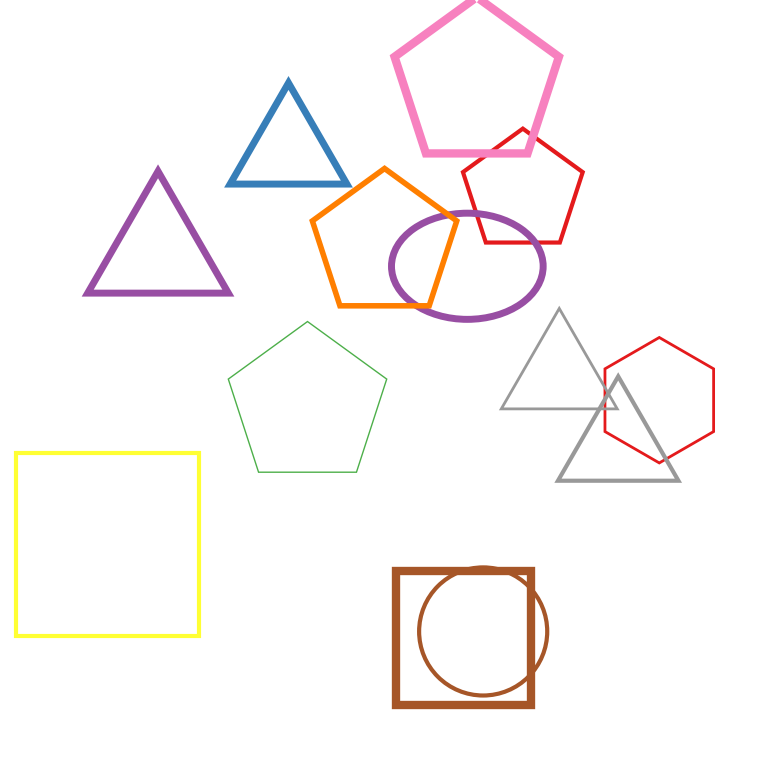[{"shape": "hexagon", "thickness": 1, "radius": 0.41, "center": [0.856, 0.48]}, {"shape": "pentagon", "thickness": 1.5, "radius": 0.41, "center": [0.679, 0.751]}, {"shape": "triangle", "thickness": 2.5, "radius": 0.44, "center": [0.375, 0.805]}, {"shape": "pentagon", "thickness": 0.5, "radius": 0.54, "center": [0.399, 0.474]}, {"shape": "oval", "thickness": 2.5, "radius": 0.49, "center": [0.607, 0.654]}, {"shape": "triangle", "thickness": 2.5, "radius": 0.53, "center": [0.205, 0.672]}, {"shape": "pentagon", "thickness": 2, "radius": 0.49, "center": [0.499, 0.683]}, {"shape": "square", "thickness": 1.5, "radius": 0.59, "center": [0.14, 0.293]}, {"shape": "square", "thickness": 3, "radius": 0.44, "center": [0.602, 0.171]}, {"shape": "circle", "thickness": 1.5, "radius": 0.42, "center": [0.627, 0.18]}, {"shape": "pentagon", "thickness": 3, "radius": 0.56, "center": [0.619, 0.892]}, {"shape": "triangle", "thickness": 1.5, "radius": 0.45, "center": [0.803, 0.421]}, {"shape": "triangle", "thickness": 1, "radius": 0.43, "center": [0.726, 0.512]}]